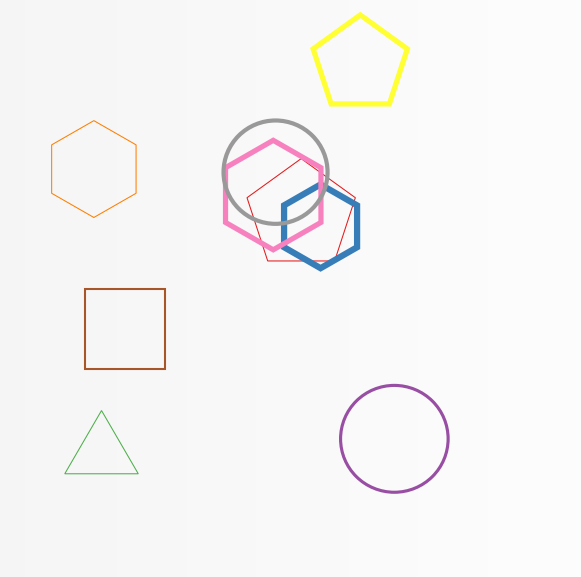[{"shape": "pentagon", "thickness": 0.5, "radius": 0.49, "center": [0.518, 0.627]}, {"shape": "hexagon", "thickness": 3, "radius": 0.36, "center": [0.552, 0.607]}, {"shape": "triangle", "thickness": 0.5, "radius": 0.37, "center": [0.175, 0.215]}, {"shape": "circle", "thickness": 1.5, "radius": 0.46, "center": [0.678, 0.239]}, {"shape": "hexagon", "thickness": 0.5, "radius": 0.42, "center": [0.161, 0.706]}, {"shape": "pentagon", "thickness": 2.5, "radius": 0.43, "center": [0.62, 0.888]}, {"shape": "square", "thickness": 1, "radius": 0.34, "center": [0.215, 0.43]}, {"shape": "hexagon", "thickness": 2.5, "radius": 0.47, "center": [0.47, 0.661]}, {"shape": "circle", "thickness": 2, "radius": 0.45, "center": [0.474, 0.701]}]